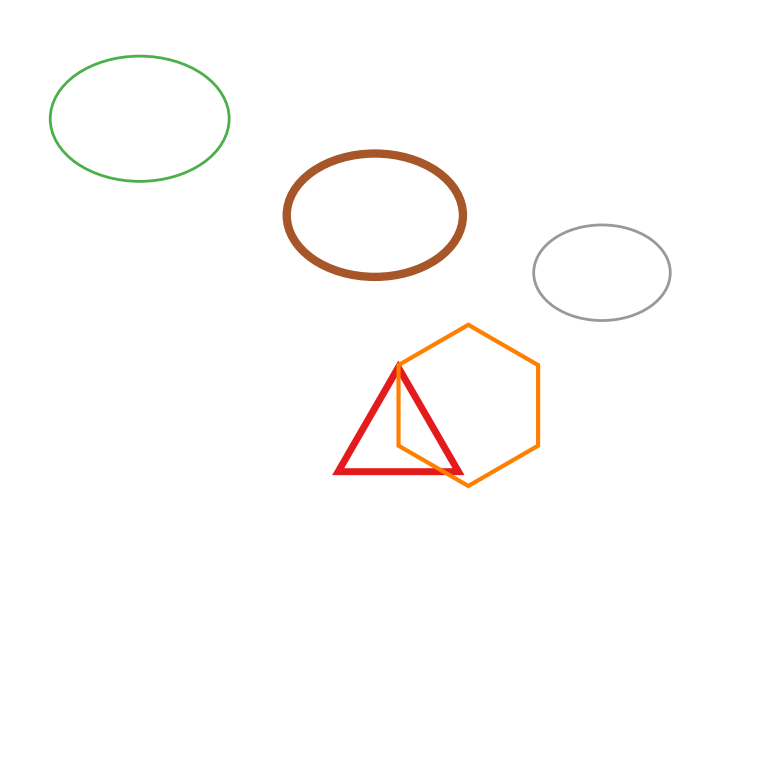[{"shape": "triangle", "thickness": 2.5, "radius": 0.45, "center": [0.517, 0.433]}, {"shape": "oval", "thickness": 1, "radius": 0.58, "center": [0.181, 0.846]}, {"shape": "hexagon", "thickness": 1.5, "radius": 0.52, "center": [0.608, 0.474]}, {"shape": "oval", "thickness": 3, "radius": 0.57, "center": [0.487, 0.721]}, {"shape": "oval", "thickness": 1, "radius": 0.44, "center": [0.782, 0.646]}]